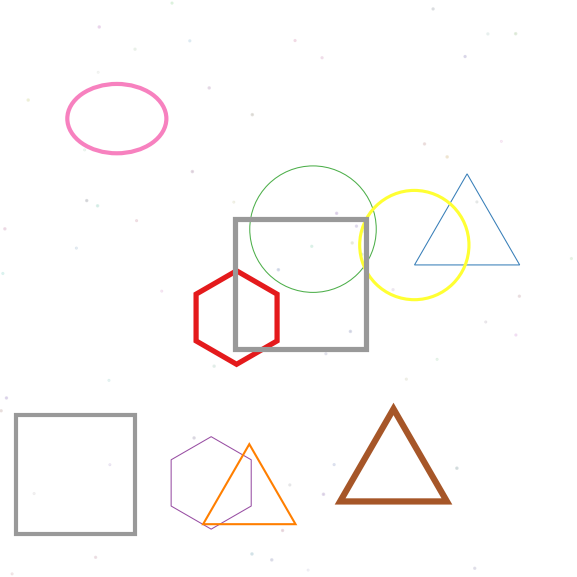[{"shape": "hexagon", "thickness": 2.5, "radius": 0.4, "center": [0.41, 0.449]}, {"shape": "triangle", "thickness": 0.5, "radius": 0.53, "center": [0.809, 0.593]}, {"shape": "circle", "thickness": 0.5, "radius": 0.55, "center": [0.542, 0.602]}, {"shape": "hexagon", "thickness": 0.5, "radius": 0.4, "center": [0.366, 0.163]}, {"shape": "triangle", "thickness": 1, "radius": 0.46, "center": [0.432, 0.138]}, {"shape": "circle", "thickness": 1.5, "radius": 0.47, "center": [0.717, 0.575]}, {"shape": "triangle", "thickness": 3, "radius": 0.53, "center": [0.681, 0.184]}, {"shape": "oval", "thickness": 2, "radius": 0.43, "center": [0.202, 0.794]}, {"shape": "square", "thickness": 2.5, "radius": 0.57, "center": [0.521, 0.507]}, {"shape": "square", "thickness": 2, "radius": 0.52, "center": [0.13, 0.177]}]